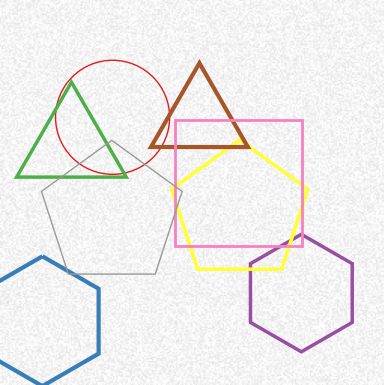[{"shape": "circle", "thickness": 1, "radius": 0.74, "center": [0.292, 0.695]}, {"shape": "hexagon", "thickness": 3, "radius": 0.84, "center": [0.11, 0.166]}, {"shape": "triangle", "thickness": 2.5, "radius": 0.82, "center": [0.186, 0.622]}, {"shape": "hexagon", "thickness": 2.5, "radius": 0.76, "center": [0.783, 0.239]}, {"shape": "pentagon", "thickness": 2.5, "radius": 0.93, "center": [0.623, 0.451]}, {"shape": "triangle", "thickness": 3, "radius": 0.73, "center": [0.518, 0.691]}, {"shape": "square", "thickness": 2, "radius": 0.82, "center": [0.62, 0.524]}, {"shape": "pentagon", "thickness": 1, "radius": 0.96, "center": [0.29, 0.443]}]